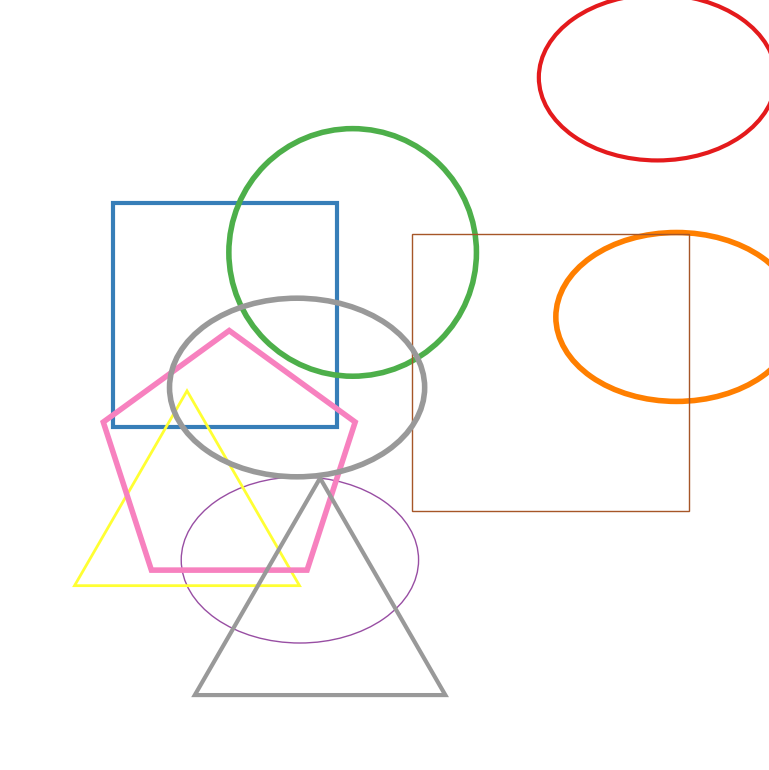[{"shape": "oval", "thickness": 1.5, "radius": 0.77, "center": [0.854, 0.899]}, {"shape": "square", "thickness": 1.5, "radius": 0.73, "center": [0.292, 0.591]}, {"shape": "circle", "thickness": 2, "radius": 0.8, "center": [0.458, 0.672]}, {"shape": "oval", "thickness": 0.5, "radius": 0.77, "center": [0.389, 0.273]}, {"shape": "oval", "thickness": 2, "radius": 0.78, "center": [0.879, 0.588]}, {"shape": "triangle", "thickness": 1, "radius": 0.84, "center": [0.243, 0.324]}, {"shape": "square", "thickness": 0.5, "radius": 0.9, "center": [0.715, 0.516]}, {"shape": "pentagon", "thickness": 2, "radius": 0.86, "center": [0.298, 0.399]}, {"shape": "triangle", "thickness": 1.5, "radius": 0.94, "center": [0.416, 0.191]}, {"shape": "oval", "thickness": 2, "radius": 0.83, "center": [0.386, 0.497]}]